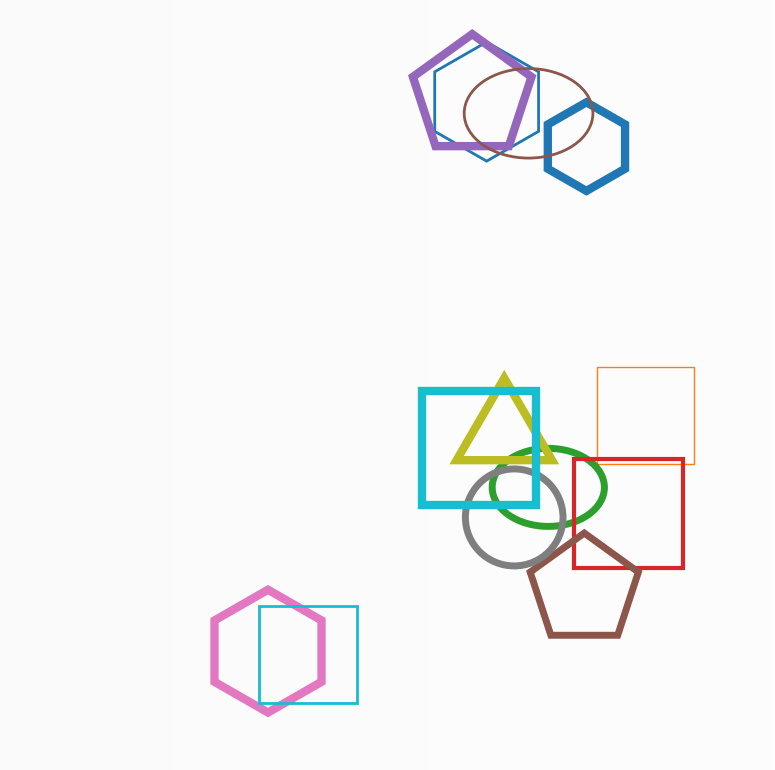[{"shape": "hexagon", "thickness": 1, "radius": 0.39, "center": [0.628, 0.868]}, {"shape": "hexagon", "thickness": 3, "radius": 0.29, "center": [0.757, 0.81]}, {"shape": "square", "thickness": 0.5, "radius": 0.31, "center": [0.833, 0.46]}, {"shape": "oval", "thickness": 2.5, "radius": 0.36, "center": [0.707, 0.367]}, {"shape": "square", "thickness": 1.5, "radius": 0.35, "center": [0.811, 0.333]}, {"shape": "pentagon", "thickness": 3, "radius": 0.4, "center": [0.609, 0.875]}, {"shape": "pentagon", "thickness": 2.5, "radius": 0.37, "center": [0.754, 0.234]}, {"shape": "oval", "thickness": 1, "radius": 0.42, "center": [0.682, 0.853]}, {"shape": "hexagon", "thickness": 3, "radius": 0.4, "center": [0.346, 0.154]}, {"shape": "circle", "thickness": 2.5, "radius": 0.31, "center": [0.663, 0.328]}, {"shape": "triangle", "thickness": 3, "radius": 0.36, "center": [0.651, 0.438]}, {"shape": "square", "thickness": 1, "radius": 0.31, "center": [0.397, 0.15]}, {"shape": "square", "thickness": 3, "radius": 0.37, "center": [0.618, 0.418]}]